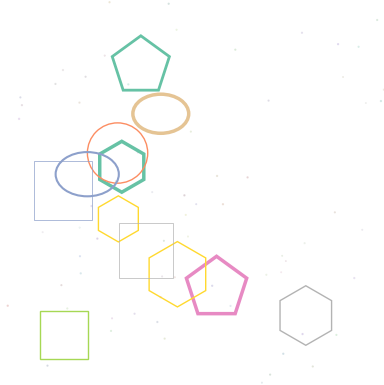[{"shape": "pentagon", "thickness": 2, "radius": 0.39, "center": [0.366, 0.829]}, {"shape": "hexagon", "thickness": 2.5, "radius": 0.33, "center": [0.316, 0.567]}, {"shape": "circle", "thickness": 1, "radius": 0.39, "center": [0.305, 0.603]}, {"shape": "square", "thickness": 0.5, "radius": 0.38, "center": [0.164, 0.506]}, {"shape": "oval", "thickness": 1.5, "radius": 0.41, "center": [0.227, 0.548]}, {"shape": "pentagon", "thickness": 2.5, "radius": 0.41, "center": [0.562, 0.252]}, {"shape": "square", "thickness": 1, "radius": 0.31, "center": [0.167, 0.129]}, {"shape": "hexagon", "thickness": 1, "radius": 0.3, "center": [0.307, 0.431]}, {"shape": "hexagon", "thickness": 1, "radius": 0.42, "center": [0.461, 0.288]}, {"shape": "oval", "thickness": 2.5, "radius": 0.36, "center": [0.418, 0.705]}, {"shape": "hexagon", "thickness": 1, "radius": 0.39, "center": [0.794, 0.18]}, {"shape": "square", "thickness": 0.5, "radius": 0.36, "center": [0.379, 0.35]}]